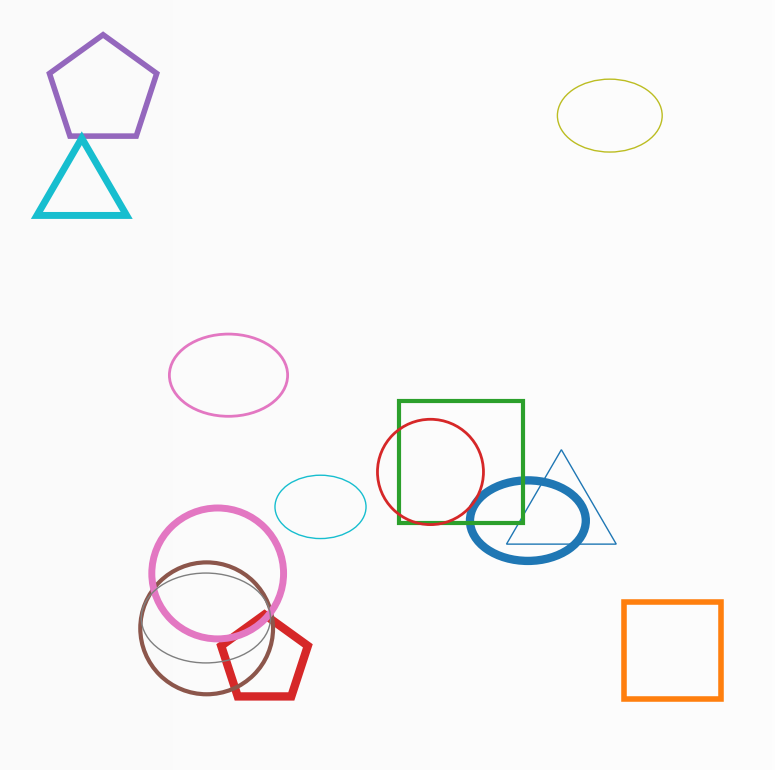[{"shape": "triangle", "thickness": 0.5, "radius": 0.41, "center": [0.724, 0.334]}, {"shape": "oval", "thickness": 3, "radius": 0.37, "center": [0.681, 0.324]}, {"shape": "square", "thickness": 2, "radius": 0.32, "center": [0.868, 0.155]}, {"shape": "square", "thickness": 1.5, "radius": 0.4, "center": [0.595, 0.4]}, {"shape": "circle", "thickness": 1, "radius": 0.34, "center": [0.555, 0.387]}, {"shape": "pentagon", "thickness": 3, "radius": 0.29, "center": [0.341, 0.143]}, {"shape": "pentagon", "thickness": 2, "radius": 0.36, "center": [0.133, 0.882]}, {"shape": "circle", "thickness": 1.5, "radius": 0.43, "center": [0.267, 0.184]}, {"shape": "oval", "thickness": 1, "radius": 0.38, "center": [0.295, 0.513]}, {"shape": "circle", "thickness": 2.5, "radius": 0.43, "center": [0.281, 0.255]}, {"shape": "oval", "thickness": 0.5, "radius": 0.42, "center": [0.266, 0.197]}, {"shape": "oval", "thickness": 0.5, "radius": 0.34, "center": [0.787, 0.85]}, {"shape": "oval", "thickness": 0.5, "radius": 0.29, "center": [0.414, 0.342]}, {"shape": "triangle", "thickness": 2.5, "radius": 0.33, "center": [0.106, 0.754]}]